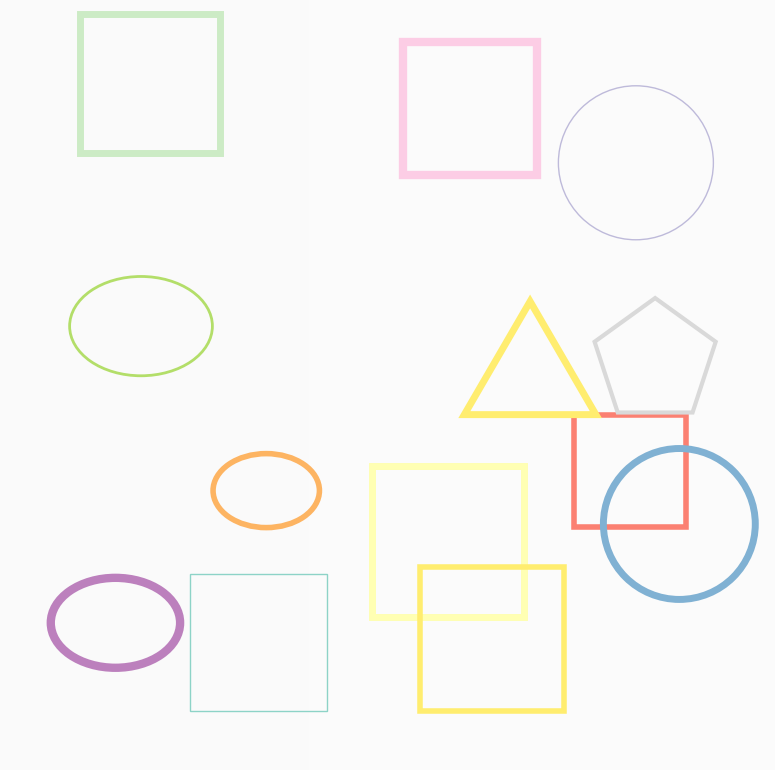[{"shape": "square", "thickness": 0.5, "radius": 0.44, "center": [0.334, 0.166]}, {"shape": "square", "thickness": 2.5, "radius": 0.49, "center": [0.578, 0.296]}, {"shape": "circle", "thickness": 0.5, "radius": 0.5, "center": [0.82, 0.789]}, {"shape": "square", "thickness": 2, "radius": 0.36, "center": [0.813, 0.389]}, {"shape": "circle", "thickness": 2.5, "radius": 0.49, "center": [0.877, 0.32]}, {"shape": "oval", "thickness": 2, "radius": 0.34, "center": [0.344, 0.363]}, {"shape": "oval", "thickness": 1, "radius": 0.46, "center": [0.182, 0.576]}, {"shape": "square", "thickness": 3, "radius": 0.43, "center": [0.606, 0.859]}, {"shape": "pentagon", "thickness": 1.5, "radius": 0.41, "center": [0.845, 0.531]}, {"shape": "oval", "thickness": 3, "radius": 0.42, "center": [0.149, 0.191]}, {"shape": "square", "thickness": 2.5, "radius": 0.45, "center": [0.194, 0.892]}, {"shape": "square", "thickness": 2, "radius": 0.47, "center": [0.635, 0.17]}, {"shape": "triangle", "thickness": 2.5, "radius": 0.49, "center": [0.684, 0.511]}]